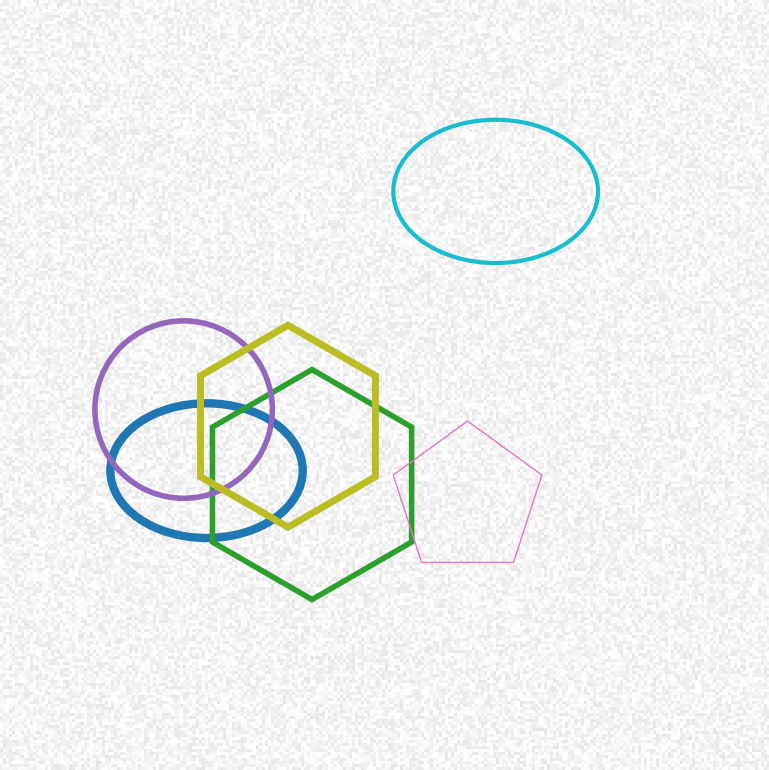[{"shape": "oval", "thickness": 3, "radius": 0.62, "center": [0.268, 0.389]}, {"shape": "hexagon", "thickness": 2, "radius": 0.75, "center": [0.405, 0.371]}, {"shape": "circle", "thickness": 2, "radius": 0.58, "center": [0.239, 0.468]}, {"shape": "pentagon", "thickness": 0.5, "radius": 0.51, "center": [0.607, 0.352]}, {"shape": "hexagon", "thickness": 2.5, "radius": 0.66, "center": [0.374, 0.446]}, {"shape": "oval", "thickness": 1.5, "radius": 0.66, "center": [0.644, 0.751]}]